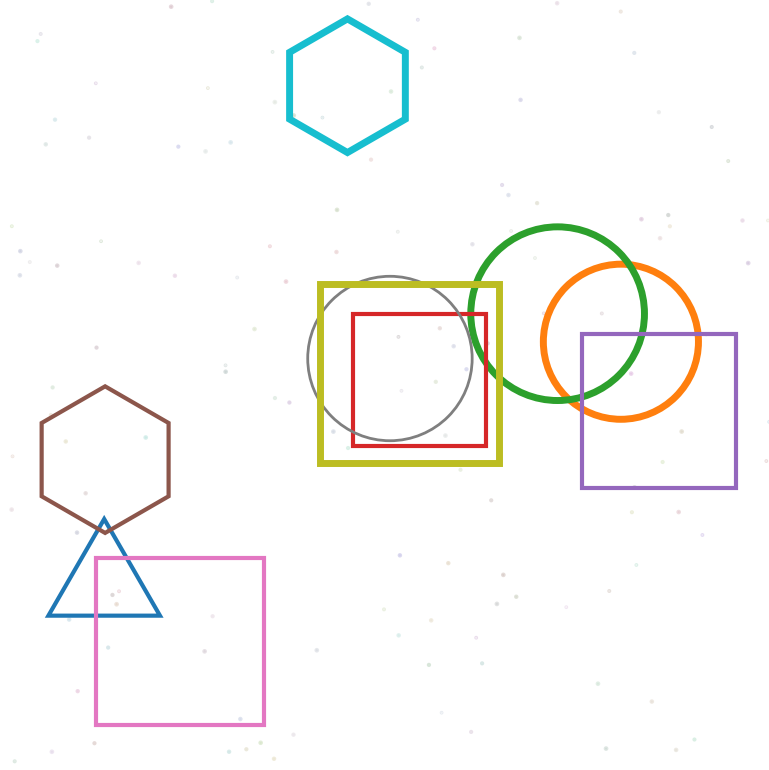[{"shape": "triangle", "thickness": 1.5, "radius": 0.42, "center": [0.135, 0.242]}, {"shape": "circle", "thickness": 2.5, "radius": 0.5, "center": [0.806, 0.556]}, {"shape": "circle", "thickness": 2.5, "radius": 0.56, "center": [0.724, 0.593]}, {"shape": "square", "thickness": 1.5, "radius": 0.43, "center": [0.545, 0.506]}, {"shape": "square", "thickness": 1.5, "radius": 0.5, "center": [0.856, 0.466]}, {"shape": "hexagon", "thickness": 1.5, "radius": 0.48, "center": [0.137, 0.403]}, {"shape": "square", "thickness": 1.5, "radius": 0.54, "center": [0.233, 0.167]}, {"shape": "circle", "thickness": 1, "radius": 0.53, "center": [0.506, 0.534]}, {"shape": "square", "thickness": 2.5, "radius": 0.58, "center": [0.532, 0.515]}, {"shape": "hexagon", "thickness": 2.5, "radius": 0.43, "center": [0.451, 0.889]}]